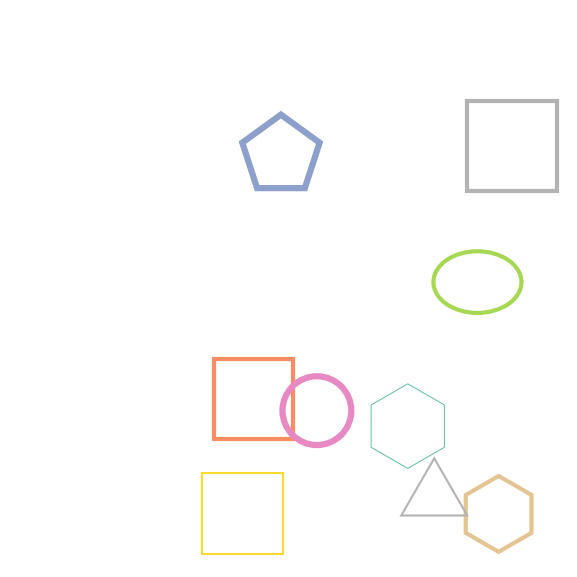[{"shape": "hexagon", "thickness": 0.5, "radius": 0.37, "center": [0.706, 0.261]}, {"shape": "square", "thickness": 2, "radius": 0.34, "center": [0.439, 0.308]}, {"shape": "pentagon", "thickness": 3, "radius": 0.35, "center": [0.487, 0.73]}, {"shape": "circle", "thickness": 3, "radius": 0.3, "center": [0.549, 0.288]}, {"shape": "oval", "thickness": 2, "radius": 0.38, "center": [0.827, 0.511]}, {"shape": "square", "thickness": 1, "radius": 0.35, "center": [0.42, 0.109]}, {"shape": "hexagon", "thickness": 2, "radius": 0.33, "center": [0.863, 0.109]}, {"shape": "square", "thickness": 2, "radius": 0.39, "center": [0.887, 0.747]}, {"shape": "triangle", "thickness": 1, "radius": 0.33, "center": [0.752, 0.14]}]